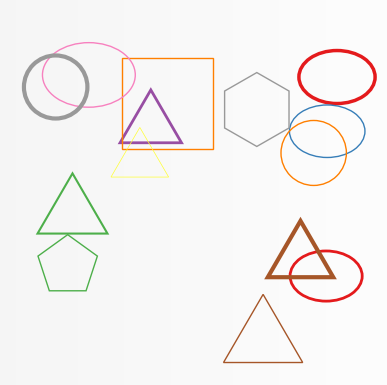[{"shape": "oval", "thickness": 2.5, "radius": 0.49, "center": [0.87, 0.8]}, {"shape": "oval", "thickness": 2, "radius": 0.47, "center": [0.842, 0.283]}, {"shape": "oval", "thickness": 1, "radius": 0.49, "center": [0.844, 0.659]}, {"shape": "triangle", "thickness": 1.5, "radius": 0.52, "center": [0.187, 0.445]}, {"shape": "pentagon", "thickness": 1, "radius": 0.4, "center": [0.175, 0.31]}, {"shape": "triangle", "thickness": 2, "radius": 0.46, "center": [0.389, 0.675]}, {"shape": "circle", "thickness": 1, "radius": 0.42, "center": [0.81, 0.603]}, {"shape": "square", "thickness": 1, "radius": 0.59, "center": [0.433, 0.732]}, {"shape": "triangle", "thickness": 0.5, "radius": 0.43, "center": [0.361, 0.583]}, {"shape": "triangle", "thickness": 3, "radius": 0.49, "center": [0.776, 0.329]}, {"shape": "triangle", "thickness": 1, "radius": 0.59, "center": [0.679, 0.117]}, {"shape": "oval", "thickness": 1, "radius": 0.6, "center": [0.229, 0.805]}, {"shape": "circle", "thickness": 3, "radius": 0.41, "center": [0.144, 0.774]}, {"shape": "hexagon", "thickness": 1, "radius": 0.48, "center": [0.663, 0.716]}]